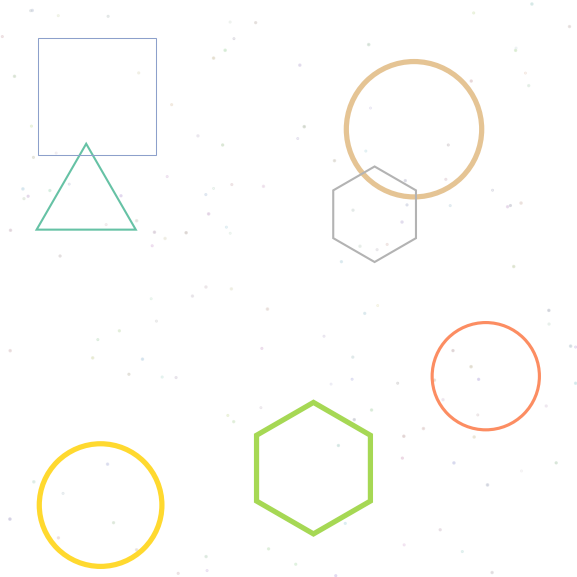[{"shape": "triangle", "thickness": 1, "radius": 0.5, "center": [0.149, 0.651]}, {"shape": "circle", "thickness": 1.5, "radius": 0.46, "center": [0.841, 0.348]}, {"shape": "square", "thickness": 0.5, "radius": 0.51, "center": [0.168, 0.832]}, {"shape": "hexagon", "thickness": 2.5, "radius": 0.57, "center": [0.543, 0.188]}, {"shape": "circle", "thickness": 2.5, "radius": 0.53, "center": [0.174, 0.125]}, {"shape": "circle", "thickness": 2.5, "radius": 0.59, "center": [0.717, 0.775]}, {"shape": "hexagon", "thickness": 1, "radius": 0.41, "center": [0.649, 0.628]}]